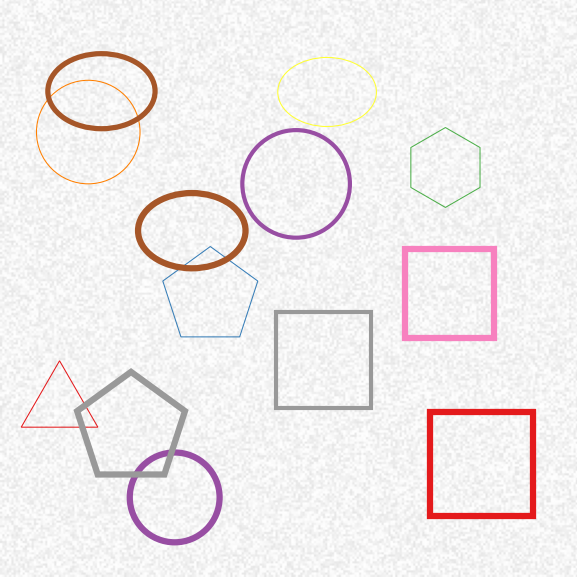[{"shape": "triangle", "thickness": 0.5, "radius": 0.38, "center": [0.103, 0.298]}, {"shape": "square", "thickness": 3, "radius": 0.45, "center": [0.834, 0.196]}, {"shape": "pentagon", "thickness": 0.5, "radius": 0.43, "center": [0.364, 0.486]}, {"shape": "hexagon", "thickness": 0.5, "radius": 0.35, "center": [0.771, 0.709]}, {"shape": "circle", "thickness": 2, "radius": 0.47, "center": [0.513, 0.681]}, {"shape": "circle", "thickness": 3, "radius": 0.39, "center": [0.302, 0.138]}, {"shape": "circle", "thickness": 0.5, "radius": 0.45, "center": [0.153, 0.77]}, {"shape": "oval", "thickness": 0.5, "radius": 0.43, "center": [0.566, 0.84]}, {"shape": "oval", "thickness": 2.5, "radius": 0.46, "center": [0.176, 0.841]}, {"shape": "oval", "thickness": 3, "radius": 0.47, "center": [0.332, 0.6]}, {"shape": "square", "thickness": 3, "radius": 0.39, "center": [0.778, 0.491]}, {"shape": "square", "thickness": 2, "radius": 0.41, "center": [0.56, 0.376]}, {"shape": "pentagon", "thickness": 3, "radius": 0.49, "center": [0.227, 0.257]}]